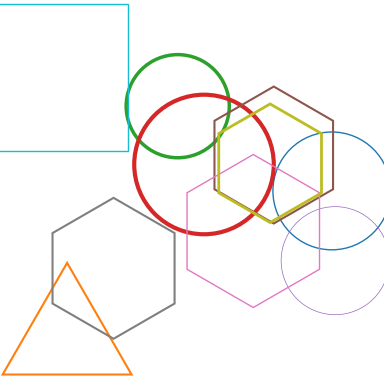[{"shape": "circle", "thickness": 1, "radius": 0.77, "center": [0.862, 0.504]}, {"shape": "triangle", "thickness": 1.5, "radius": 0.97, "center": [0.174, 0.124]}, {"shape": "circle", "thickness": 2.5, "radius": 0.67, "center": [0.462, 0.724]}, {"shape": "circle", "thickness": 3, "radius": 0.91, "center": [0.53, 0.573]}, {"shape": "circle", "thickness": 0.5, "radius": 0.7, "center": [0.871, 0.323]}, {"shape": "hexagon", "thickness": 1.5, "radius": 0.89, "center": [0.711, 0.597]}, {"shape": "hexagon", "thickness": 1, "radius": 0.99, "center": [0.658, 0.4]}, {"shape": "hexagon", "thickness": 1.5, "radius": 0.92, "center": [0.295, 0.303]}, {"shape": "hexagon", "thickness": 2, "radius": 0.77, "center": [0.702, 0.576]}, {"shape": "square", "thickness": 1, "radius": 0.95, "center": [0.142, 0.798]}]